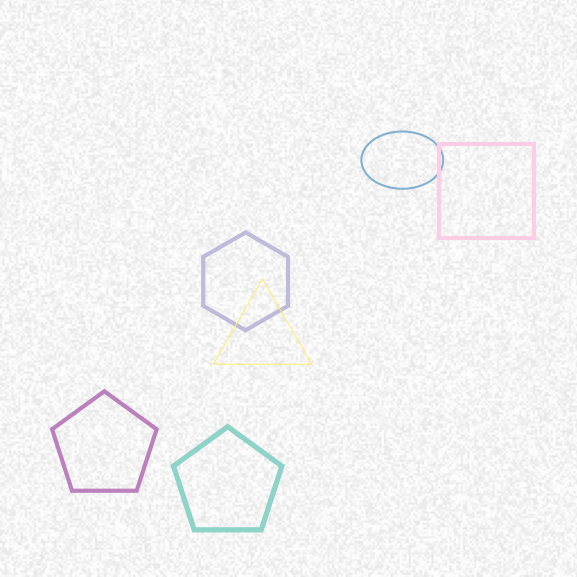[{"shape": "pentagon", "thickness": 2.5, "radius": 0.49, "center": [0.394, 0.162]}, {"shape": "hexagon", "thickness": 2, "radius": 0.42, "center": [0.425, 0.512]}, {"shape": "oval", "thickness": 1, "radius": 0.35, "center": [0.697, 0.722]}, {"shape": "square", "thickness": 2, "radius": 0.41, "center": [0.842, 0.668]}, {"shape": "pentagon", "thickness": 2, "radius": 0.48, "center": [0.181, 0.226]}, {"shape": "triangle", "thickness": 0.5, "radius": 0.49, "center": [0.455, 0.418]}]